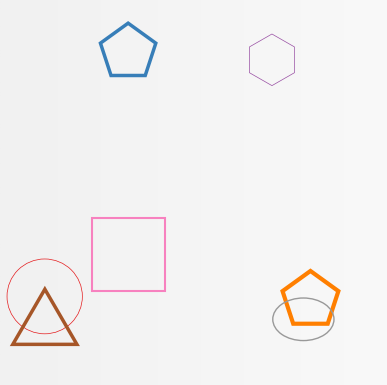[{"shape": "circle", "thickness": 0.5, "radius": 0.49, "center": [0.115, 0.23]}, {"shape": "pentagon", "thickness": 2.5, "radius": 0.38, "center": [0.331, 0.865]}, {"shape": "hexagon", "thickness": 0.5, "radius": 0.34, "center": [0.702, 0.845]}, {"shape": "pentagon", "thickness": 3, "radius": 0.38, "center": [0.801, 0.22]}, {"shape": "triangle", "thickness": 2.5, "radius": 0.48, "center": [0.116, 0.153]}, {"shape": "square", "thickness": 1.5, "radius": 0.47, "center": [0.333, 0.338]}, {"shape": "oval", "thickness": 1, "radius": 0.39, "center": [0.783, 0.171]}]